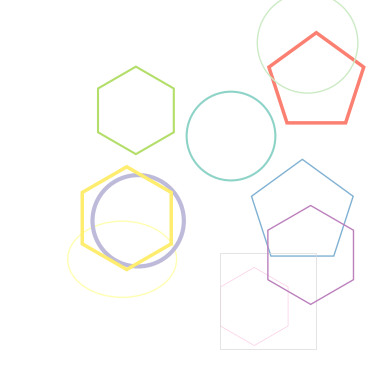[{"shape": "circle", "thickness": 1.5, "radius": 0.58, "center": [0.6, 0.647]}, {"shape": "oval", "thickness": 1, "radius": 0.71, "center": [0.317, 0.327]}, {"shape": "circle", "thickness": 3, "radius": 0.59, "center": [0.359, 0.427]}, {"shape": "pentagon", "thickness": 2.5, "radius": 0.65, "center": [0.822, 0.786]}, {"shape": "pentagon", "thickness": 1, "radius": 0.69, "center": [0.785, 0.447]}, {"shape": "hexagon", "thickness": 1.5, "radius": 0.57, "center": [0.353, 0.713]}, {"shape": "hexagon", "thickness": 0.5, "radius": 0.51, "center": [0.66, 0.204]}, {"shape": "square", "thickness": 0.5, "radius": 0.62, "center": [0.696, 0.218]}, {"shape": "hexagon", "thickness": 1, "radius": 0.64, "center": [0.807, 0.338]}, {"shape": "circle", "thickness": 1, "radius": 0.65, "center": [0.799, 0.889]}, {"shape": "hexagon", "thickness": 2.5, "radius": 0.67, "center": [0.329, 0.433]}]